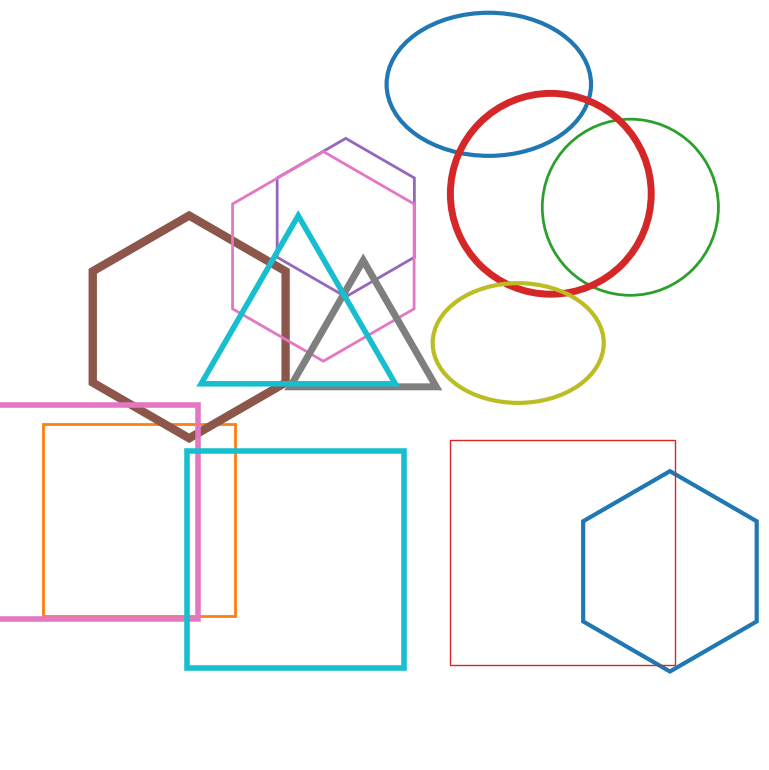[{"shape": "hexagon", "thickness": 1.5, "radius": 0.65, "center": [0.87, 0.258]}, {"shape": "oval", "thickness": 1.5, "radius": 0.66, "center": [0.635, 0.891]}, {"shape": "square", "thickness": 1, "radius": 0.62, "center": [0.181, 0.325]}, {"shape": "circle", "thickness": 1, "radius": 0.57, "center": [0.819, 0.731]}, {"shape": "circle", "thickness": 2.5, "radius": 0.65, "center": [0.715, 0.748]}, {"shape": "square", "thickness": 0.5, "radius": 0.73, "center": [0.731, 0.283]}, {"shape": "hexagon", "thickness": 1, "radius": 0.51, "center": [0.449, 0.717]}, {"shape": "hexagon", "thickness": 3, "radius": 0.72, "center": [0.246, 0.575]}, {"shape": "hexagon", "thickness": 1, "radius": 0.68, "center": [0.42, 0.667]}, {"shape": "square", "thickness": 2, "radius": 0.7, "center": [0.118, 0.335]}, {"shape": "triangle", "thickness": 2.5, "radius": 0.55, "center": [0.472, 0.552]}, {"shape": "oval", "thickness": 1.5, "radius": 0.56, "center": [0.673, 0.555]}, {"shape": "triangle", "thickness": 2, "radius": 0.73, "center": [0.387, 0.574]}, {"shape": "square", "thickness": 2, "radius": 0.7, "center": [0.383, 0.273]}]